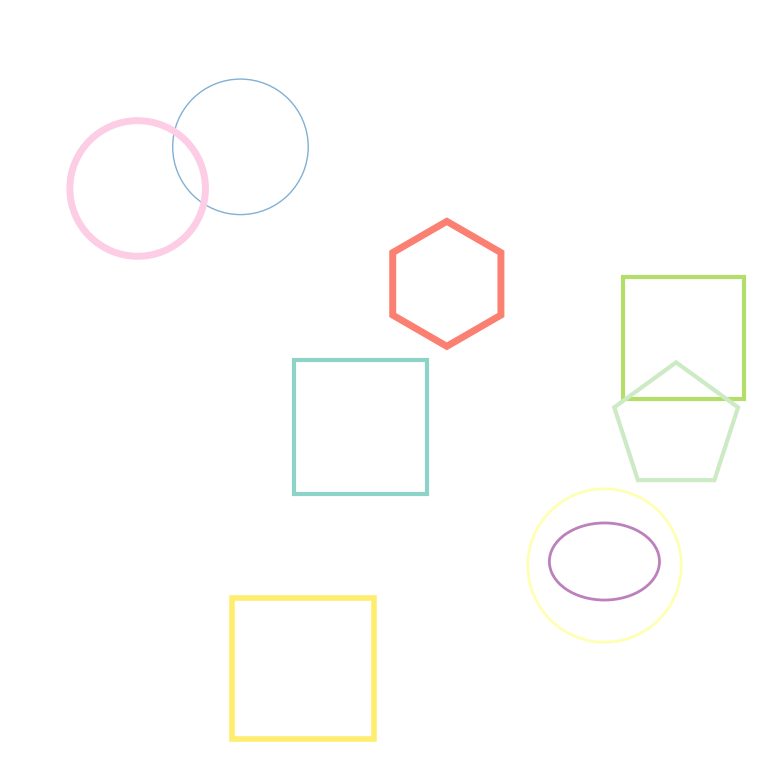[{"shape": "square", "thickness": 1.5, "radius": 0.43, "center": [0.468, 0.445]}, {"shape": "circle", "thickness": 1, "radius": 0.5, "center": [0.785, 0.266]}, {"shape": "hexagon", "thickness": 2.5, "radius": 0.41, "center": [0.58, 0.631]}, {"shape": "circle", "thickness": 0.5, "radius": 0.44, "center": [0.312, 0.809]}, {"shape": "square", "thickness": 1.5, "radius": 0.39, "center": [0.887, 0.561]}, {"shape": "circle", "thickness": 2.5, "radius": 0.44, "center": [0.179, 0.755]}, {"shape": "oval", "thickness": 1, "radius": 0.36, "center": [0.785, 0.271]}, {"shape": "pentagon", "thickness": 1.5, "radius": 0.42, "center": [0.878, 0.445]}, {"shape": "square", "thickness": 2, "radius": 0.46, "center": [0.393, 0.131]}]